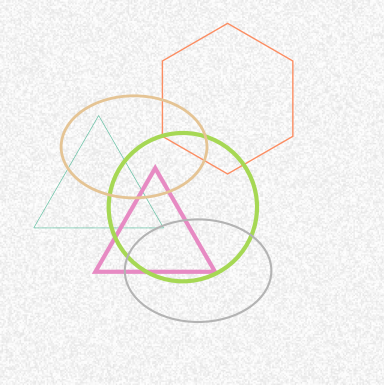[{"shape": "triangle", "thickness": 0.5, "radius": 0.97, "center": [0.256, 0.505]}, {"shape": "hexagon", "thickness": 1, "radius": 0.98, "center": [0.591, 0.744]}, {"shape": "triangle", "thickness": 3, "radius": 0.9, "center": [0.403, 0.384]}, {"shape": "circle", "thickness": 3, "radius": 0.96, "center": [0.475, 0.462]}, {"shape": "oval", "thickness": 2, "radius": 0.95, "center": [0.348, 0.619]}, {"shape": "oval", "thickness": 1.5, "radius": 0.95, "center": [0.515, 0.297]}]